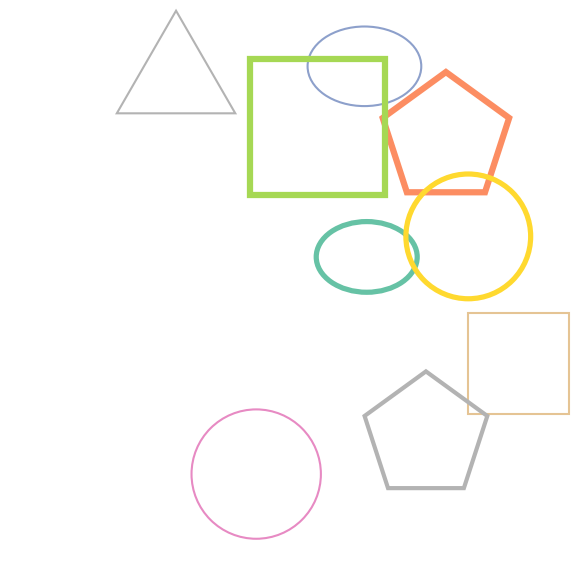[{"shape": "oval", "thickness": 2.5, "radius": 0.44, "center": [0.635, 0.554]}, {"shape": "pentagon", "thickness": 3, "radius": 0.58, "center": [0.772, 0.759]}, {"shape": "oval", "thickness": 1, "radius": 0.49, "center": [0.631, 0.884]}, {"shape": "circle", "thickness": 1, "radius": 0.56, "center": [0.444, 0.178]}, {"shape": "square", "thickness": 3, "radius": 0.58, "center": [0.549, 0.779]}, {"shape": "circle", "thickness": 2.5, "radius": 0.54, "center": [0.811, 0.59]}, {"shape": "square", "thickness": 1, "radius": 0.44, "center": [0.897, 0.369]}, {"shape": "pentagon", "thickness": 2, "radius": 0.56, "center": [0.738, 0.244]}, {"shape": "triangle", "thickness": 1, "radius": 0.59, "center": [0.305, 0.862]}]